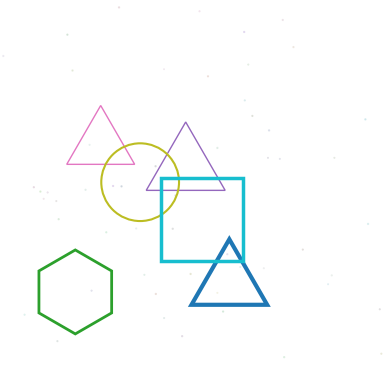[{"shape": "triangle", "thickness": 3, "radius": 0.57, "center": [0.596, 0.265]}, {"shape": "hexagon", "thickness": 2, "radius": 0.55, "center": [0.196, 0.242]}, {"shape": "triangle", "thickness": 1, "radius": 0.59, "center": [0.482, 0.565]}, {"shape": "triangle", "thickness": 1, "radius": 0.51, "center": [0.262, 0.624]}, {"shape": "circle", "thickness": 1.5, "radius": 0.5, "center": [0.364, 0.527]}, {"shape": "square", "thickness": 2.5, "radius": 0.54, "center": [0.524, 0.429]}]